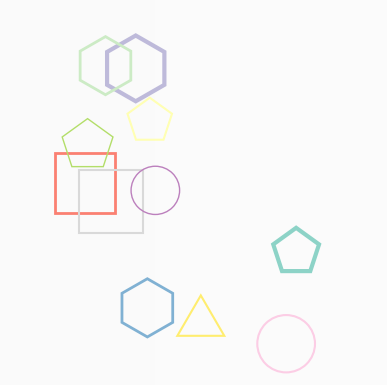[{"shape": "pentagon", "thickness": 3, "radius": 0.31, "center": [0.764, 0.346]}, {"shape": "pentagon", "thickness": 1.5, "radius": 0.3, "center": [0.386, 0.686]}, {"shape": "hexagon", "thickness": 3, "radius": 0.43, "center": [0.35, 0.822]}, {"shape": "square", "thickness": 2, "radius": 0.39, "center": [0.22, 0.525]}, {"shape": "hexagon", "thickness": 2, "radius": 0.38, "center": [0.38, 0.2]}, {"shape": "pentagon", "thickness": 1, "radius": 0.34, "center": [0.226, 0.623]}, {"shape": "circle", "thickness": 1.5, "radius": 0.37, "center": [0.738, 0.107]}, {"shape": "square", "thickness": 1.5, "radius": 0.41, "center": [0.287, 0.476]}, {"shape": "circle", "thickness": 1, "radius": 0.31, "center": [0.401, 0.506]}, {"shape": "hexagon", "thickness": 2, "radius": 0.38, "center": [0.272, 0.829]}, {"shape": "triangle", "thickness": 1.5, "radius": 0.35, "center": [0.518, 0.163]}]